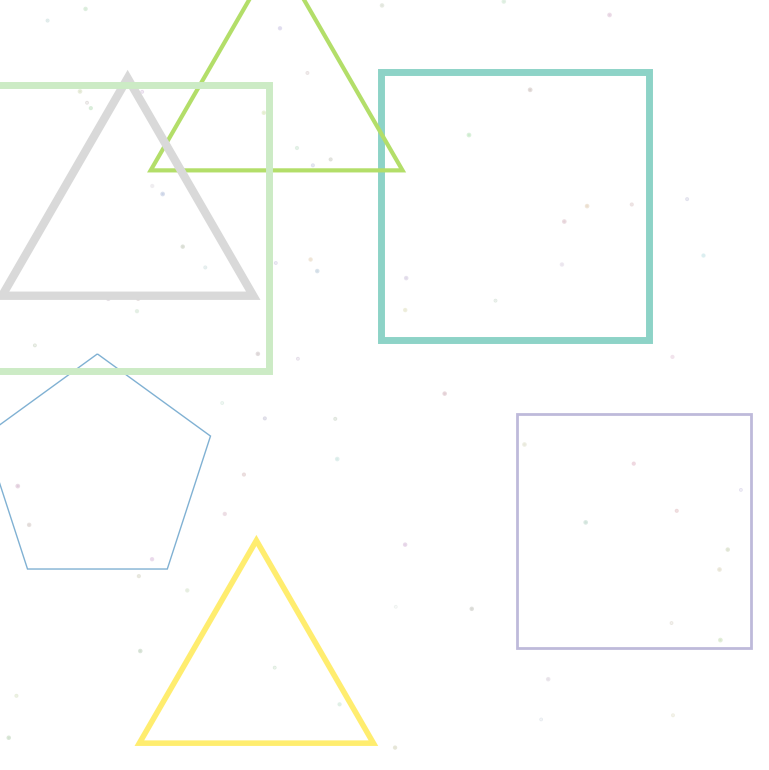[{"shape": "square", "thickness": 2.5, "radius": 0.87, "center": [0.669, 0.732]}, {"shape": "square", "thickness": 1, "radius": 0.76, "center": [0.823, 0.31]}, {"shape": "pentagon", "thickness": 0.5, "radius": 0.77, "center": [0.126, 0.386]}, {"shape": "triangle", "thickness": 1.5, "radius": 0.94, "center": [0.359, 0.873]}, {"shape": "triangle", "thickness": 3, "radius": 0.94, "center": [0.166, 0.71]}, {"shape": "square", "thickness": 2.5, "radius": 0.93, "center": [0.164, 0.704]}, {"shape": "triangle", "thickness": 2, "radius": 0.88, "center": [0.333, 0.123]}]